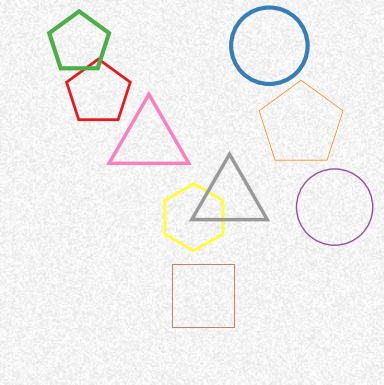[{"shape": "pentagon", "thickness": 2, "radius": 0.44, "center": [0.256, 0.76]}, {"shape": "circle", "thickness": 3, "radius": 0.5, "center": [0.7, 0.881]}, {"shape": "pentagon", "thickness": 3, "radius": 0.41, "center": [0.206, 0.889]}, {"shape": "circle", "thickness": 1, "radius": 0.5, "center": [0.869, 0.462]}, {"shape": "pentagon", "thickness": 0.5, "radius": 0.57, "center": [0.782, 0.677]}, {"shape": "hexagon", "thickness": 2, "radius": 0.44, "center": [0.503, 0.436]}, {"shape": "square", "thickness": 0.5, "radius": 0.4, "center": [0.526, 0.232]}, {"shape": "triangle", "thickness": 2.5, "radius": 0.6, "center": [0.387, 0.636]}, {"shape": "triangle", "thickness": 2.5, "radius": 0.57, "center": [0.596, 0.486]}]